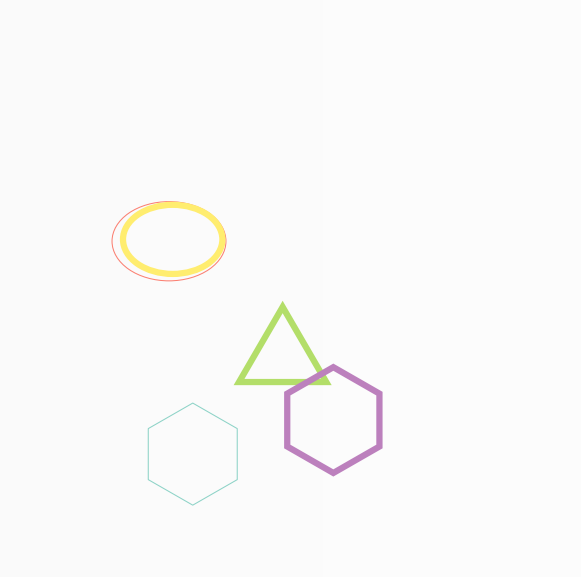[{"shape": "hexagon", "thickness": 0.5, "radius": 0.44, "center": [0.332, 0.213]}, {"shape": "oval", "thickness": 0.5, "radius": 0.49, "center": [0.291, 0.581]}, {"shape": "triangle", "thickness": 3, "radius": 0.43, "center": [0.486, 0.381]}, {"shape": "hexagon", "thickness": 3, "radius": 0.46, "center": [0.573, 0.272]}, {"shape": "oval", "thickness": 3, "radius": 0.43, "center": [0.297, 0.585]}]